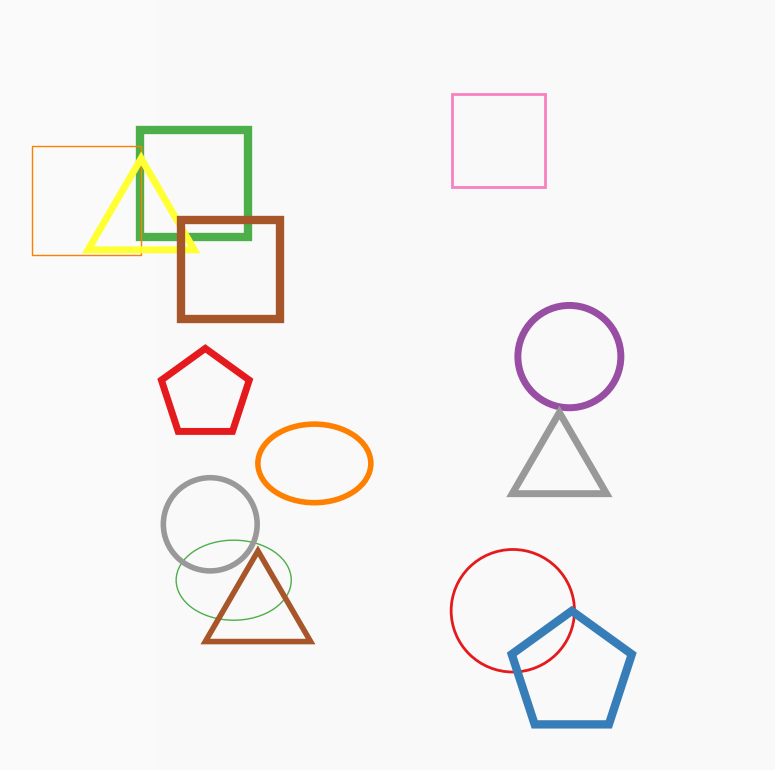[{"shape": "pentagon", "thickness": 2.5, "radius": 0.3, "center": [0.265, 0.488]}, {"shape": "circle", "thickness": 1, "radius": 0.4, "center": [0.662, 0.207]}, {"shape": "pentagon", "thickness": 3, "radius": 0.41, "center": [0.738, 0.125]}, {"shape": "square", "thickness": 3, "radius": 0.35, "center": [0.251, 0.761]}, {"shape": "oval", "thickness": 0.5, "radius": 0.37, "center": [0.302, 0.247]}, {"shape": "circle", "thickness": 2.5, "radius": 0.33, "center": [0.735, 0.537]}, {"shape": "square", "thickness": 0.5, "radius": 0.35, "center": [0.111, 0.74]}, {"shape": "oval", "thickness": 2, "radius": 0.36, "center": [0.406, 0.398]}, {"shape": "triangle", "thickness": 2.5, "radius": 0.4, "center": [0.182, 0.715]}, {"shape": "triangle", "thickness": 2, "radius": 0.39, "center": [0.333, 0.206]}, {"shape": "square", "thickness": 3, "radius": 0.32, "center": [0.298, 0.65]}, {"shape": "square", "thickness": 1, "radius": 0.3, "center": [0.643, 0.817]}, {"shape": "circle", "thickness": 2, "radius": 0.3, "center": [0.271, 0.319]}, {"shape": "triangle", "thickness": 2.5, "radius": 0.35, "center": [0.722, 0.394]}]